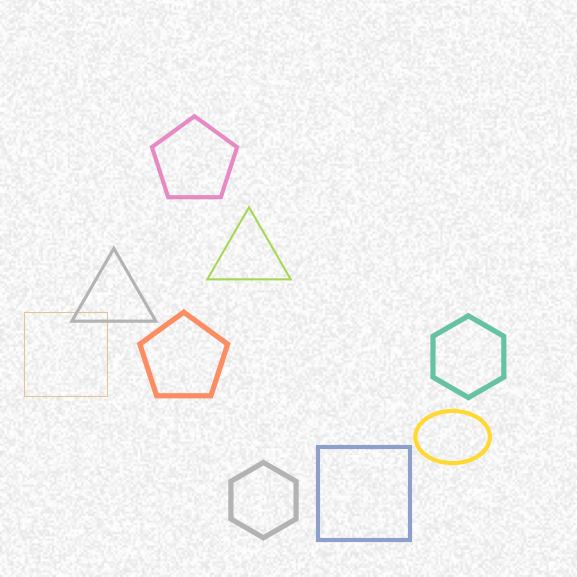[{"shape": "hexagon", "thickness": 2.5, "radius": 0.35, "center": [0.811, 0.381]}, {"shape": "pentagon", "thickness": 2.5, "radius": 0.4, "center": [0.318, 0.379]}, {"shape": "square", "thickness": 2, "radius": 0.4, "center": [0.63, 0.144]}, {"shape": "pentagon", "thickness": 2, "radius": 0.39, "center": [0.337, 0.72]}, {"shape": "triangle", "thickness": 1, "radius": 0.42, "center": [0.431, 0.557]}, {"shape": "oval", "thickness": 2, "radius": 0.32, "center": [0.784, 0.242]}, {"shape": "square", "thickness": 0.5, "radius": 0.36, "center": [0.113, 0.386]}, {"shape": "triangle", "thickness": 1.5, "radius": 0.42, "center": [0.197, 0.485]}, {"shape": "hexagon", "thickness": 2.5, "radius": 0.33, "center": [0.456, 0.133]}]